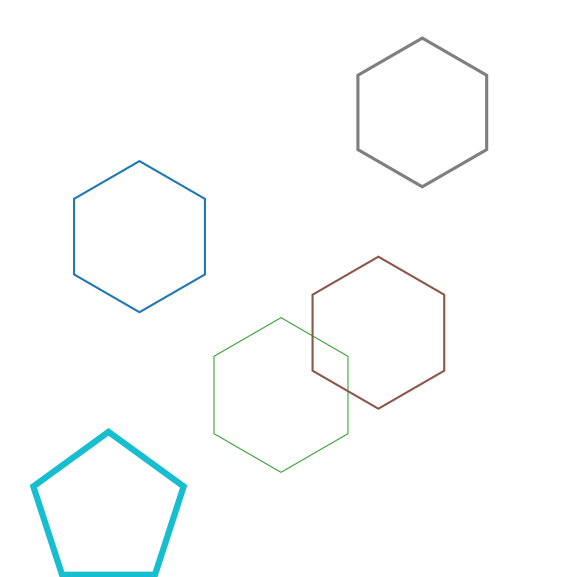[{"shape": "hexagon", "thickness": 1, "radius": 0.65, "center": [0.242, 0.589]}, {"shape": "hexagon", "thickness": 0.5, "radius": 0.67, "center": [0.487, 0.315]}, {"shape": "hexagon", "thickness": 1, "radius": 0.66, "center": [0.655, 0.423]}, {"shape": "hexagon", "thickness": 1.5, "radius": 0.64, "center": [0.731, 0.804]}, {"shape": "pentagon", "thickness": 3, "radius": 0.68, "center": [0.188, 0.115]}]